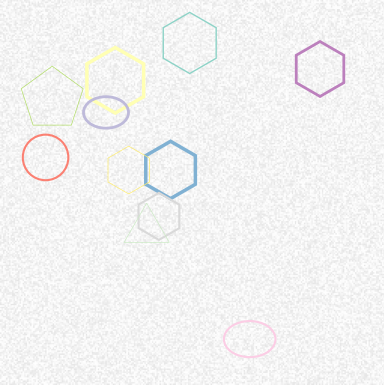[{"shape": "hexagon", "thickness": 1, "radius": 0.4, "center": [0.493, 0.888]}, {"shape": "hexagon", "thickness": 2.5, "radius": 0.43, "center": [0.299, 0.791]}, {"shape": "oval", "thickness": 2, "radius": 0.29, "center": [0.275, 0.708]}, {"shape": "circle", "thickness": 1.5, "radius": 0.3, "center": [0.118, 0.591]}, {"shape": "hexagon", "thickness": 2.5, "radius": 0.37, "center": [0.443, 0.559]}, {"shape": "pentagon", "thickness": 0.5, "radius": 0.42, "center": [0.136, 0.743]}, {"shape": "oval", "thickness": 1.5, "radius": 0.33, "center": [0.649, 0.119]}, {"shape": "hexagon", "thickness": 1.5, "radius": 0.31, "center": [0.413, 0.438]}, {"shape": "hexagon", "thickness": 2, "radius": 0.36, "center": [0.831, 0.821]}, {"shape": "triangle", "thickness": 0.5, "radius": 0.34, "center": [0.381, 0.404]}, {"shape": "hexagon", "thickness": 0.5, "radius": 0.31, "center": [0.334, 0.558]}]